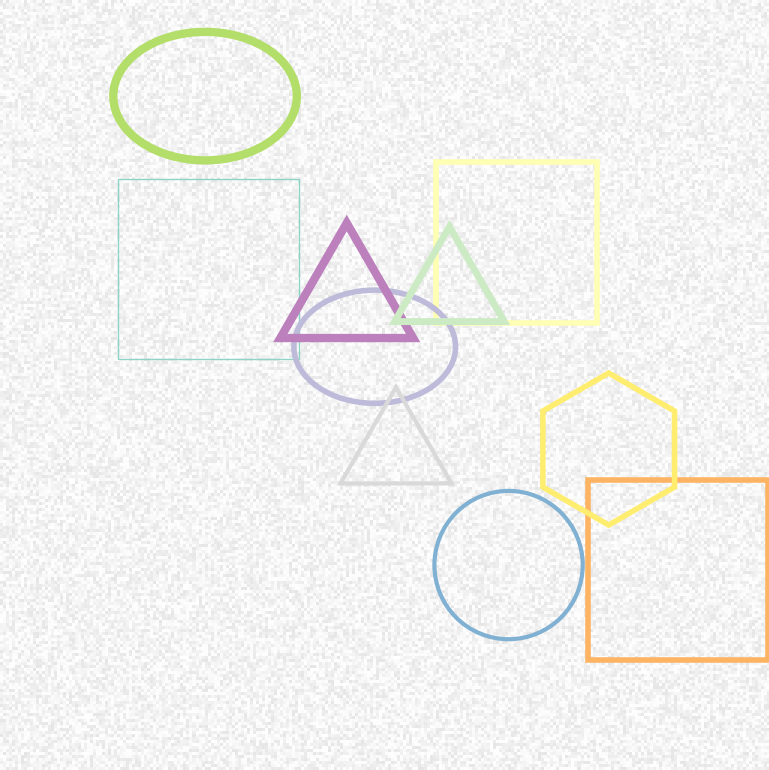[{"shape": "square", "thickness": 0.5, "radius": 0.58, "center": [0.271, 0.651]}, {"shape": "square", "thickness": 2, "radius": 0.52, "center": [0.67, 0.685]}, {"shape": "oval", "thickness": 2, "radius": 0.53, "center": [0.487, 0.55]}, {"shape": "circle", "thickness": 1.5, "radius": 0.48, "center": [0.66, 0.266]}, {"shape": "square", "thickness": 2, "radius": 0.59, "center": [0.881, 0.26]}, {"shape": "oval", "thickness": 3, "radius": 0.6, "center": [0.266, 0.875]}, {"shape": "triangle", "thickness": 1.5, "radius": 0.42, "center": [0.514, 0.414]}, {"shape": "triangle", "thickness": 3, "radius": 0.5, "center": [0.45, 0.611]}, {"shape": "triangle", "thickness": 2.5, "radius": 0.41, "center": [0.584, 0.623]}, {"shape": "hexagon", "thickness": 2, "radius": 0.49, "center": [0.791, 0.417]}]